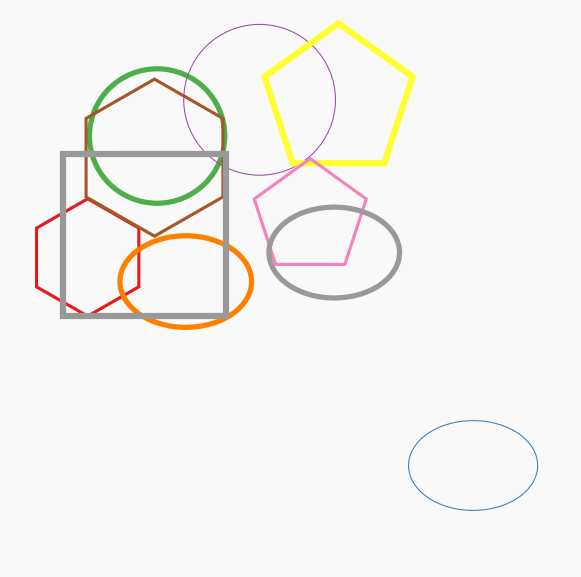[{"shape": "hexagon", "thickness": 1.5, "radius": 0.51, "center": [0.151, 0.553]}, {"shape": "oval", "thickness": 0.5, "radius": 0.56, "center": [0.814, 0.193]}, {"shape": "circle", "thickness": 2.5, "radius": 0.58, "center": [0.27, 0.764]}, {"shape": "circle", "thickness": 0.5, "radius": 0.65, "center": [0.447, 0.826]}, {"shape": "oval", "thickness": 2.5, "radius": 0.57, "center": [0.32, 0.512]}, {"shape": "pentagon", "thickness": 3, "radius": 0.67, "center": [0.582, 0.825]}, {"shape": "hexagon", "thickness": 1.5, "radius": 0.68, "center": [0.266, 0.726]}, {"shape": "pentagon", "thickness": 1.5, "radius": 0.51, "center": [0.534, 0.623]}, {"shape": "oval", "thickness": 2.5, "radius": 0.56, "center": [0.575, 0.562]}, {"shape": "square", "thickness": 3, "radius": 0.7, "center": [0.249, 0.593]}]